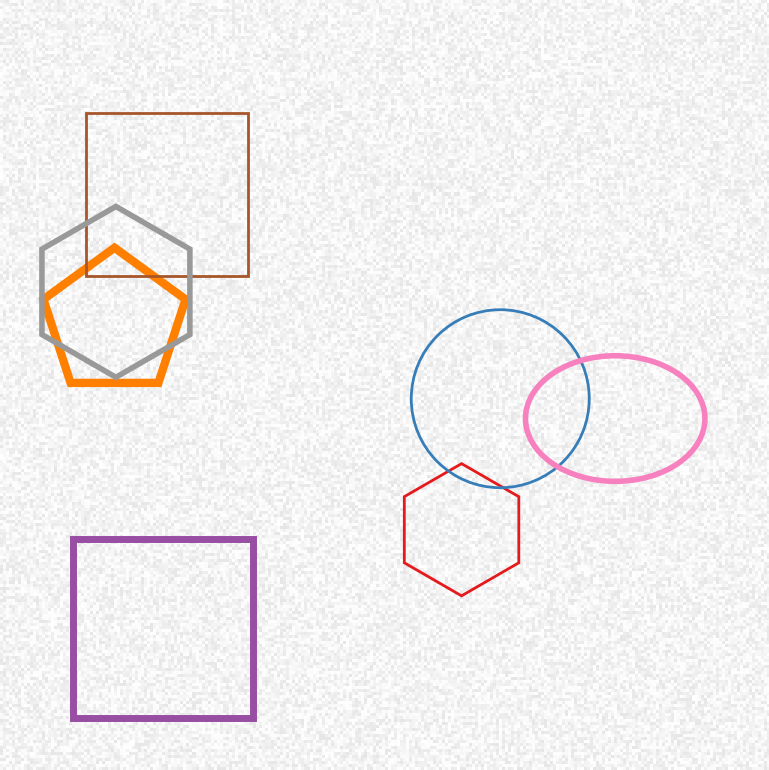[{"shape": "hexagon", "thickness": 1, "radius": 0.43, "center": [0.599, 0.312]}, {"shape": "circle", "thickness": 1, "radius": 0.58, "center": [0.65, 0.482]}, {"shape": "square", "thickness": 2.5, "radius": 0.58, "center": [0.212, 0.184]}, {"shape": "pentagon", "thickness": 3, "radius": 0.49, "center": [0.149, 0.581]}, {"shape": "square", "thickness": 1, "radius": 0.53, "center": [0.217, 0.747]}, {"shape": "oval", "thickness": 2, "radius": 0.58, "center": [0.799, 0.456]}, {"shape": "hexagon", "thickness": 2, "radius": 0.55, "center": [0.151, 0.621]}]